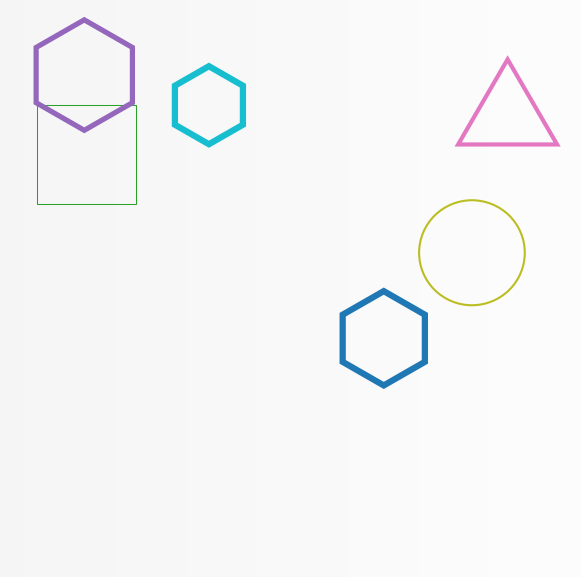[{"shape": "hexagon", "thickness": 3, "radius": 0.41, "center": [0.66, 0.413]}, {"shape": "square", "thickness": 0.5, "radius": 0.43, "center": [0.149, 0.732]}, {"shape": "hexagon", "thickness": 2.5, "radius": 0.48, "center": [0.145, 0.869]}, {"shape": "triangle", "thickness": 2, "radius": 0.49, "center": [0.873, 0.798]}, {"shape": "circle", "thickness": 1, "radius": 0.45, "center": [0.812, 0.561]}, {"shape": "hexagon", "thickness": 3, "radius": 0.34, "center": [0.359, 0.817]}]